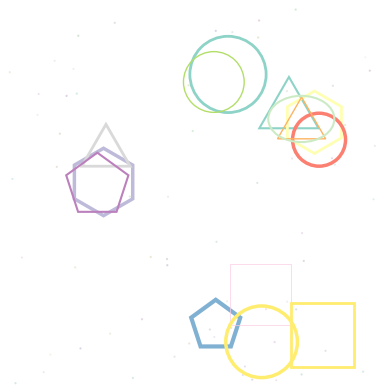[{"shape": "circle", "thickness": 2, "radius": 0.5, "center": [0.592, 0.807]}, {"shape": "triangle", "thickness": 1.5, "radius": 0.44, "center": [0.75, 0.711]}, {"shape": "hexagon", "thickness": 2, "radius": 0.41, "center": [0.817, 0.682]}, {"shape": "hexagon", "thickness": 2.5, "radius": 0.44, "center": [0.269, 0.527]}, {"shape": "circle", "thickness": 2.5, "radius": 0.34, "center": [0.829, 0.637]}, {"shape": "pentagon", "thickness": 3, "radius": 0.34, "center": [0.56, 0.154]}, {"shape": "triangle", "thickness": 1, "radius": 0.36, "center": [0.783, 0.676]}, {"shape": "circle", "thickness": 1, "radius": 0.39, "center": [0.555, 0.787]}, {"shape": "square", "thickness": 0.5, "radius": 0.4, "center": [0.676, 0.236]}, {"shape": "triangle", "thickness": 2, "radius": 0.36, "center": [0.275, 0.605]}, {"shape": "pentagon", "thickness": 1.5, "radius": 0.42, "center": [0.253, 0.518]}, {"shape": "oval", "thickness": 1.5, "radius": 0.43, "center": [0.783, 0.691]}, {"shape": "circle", "thickness": 2.5, "radius": 0.47, "center": [0.679, 0.112]}, {"shape": "square", "thickness": 2, "radius": 0.42, "center": [0.838, 0.13]}]